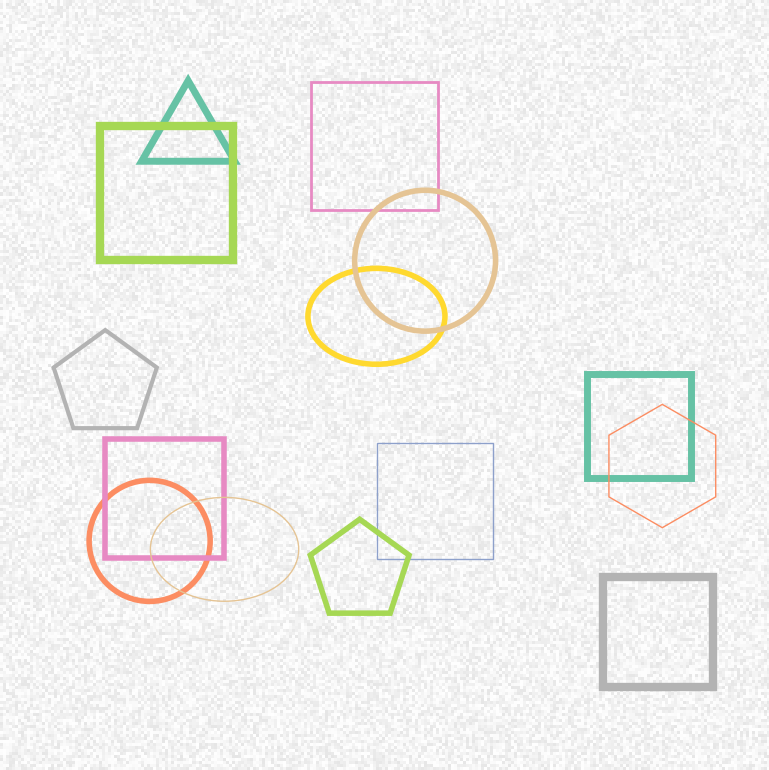[{"shape": "square", "thickness": 2.5, "radius": 0.34, "center": [0.83, 0.447]}, {"shape": "triangle", "thickness": 2.5, "radius": 0.35, "center": [0.244, 0.825]}, {"shape": "circle", "thickness": 2, "radius": 0.39, "center": [0.194, 0.298]}, {"shape": "hexagon", "thickness": 0.5, "radius": 0.4, "center": [0.86, 0.395]}, {"shape": "square", "thickness": 0.5, "radius": 0.38, "center": [0.565, 0.35]}, {"shape": "square", "thickness": 1, "radius": 0.41, "center": [0.486, 0.81]}, {"shape": "square", "thickness": 2, "radius": 0.39, "center": [0.214, 0.353]}, {"shape": "square", "thickness": 3, "radius": 0.43, "center": [0.216, 0.75]}, {"shape": "pentagon", "thickness": 2, "radius": 0.34, "center": [0.467, 0.258]}, {"shape": "oval", "thickness": 2, "radius": 0.44, "center": [0.489, 0.589]}, {"shape": "circle", "thickness": 2, "radius": 0.46, "center": [0.552, 0.661]}, {"shape": "oval", "thickness": 0.5, "radius": 0.48, "center": [0.292, 0.287]}, {"shape": "pentagon", "thickness": 1.5, "radius": 0.35, "center": [0.137, 0.501]}, {"shape": "square", "thickness": 3, "radius": 0.36, "center": [0.855, 0.179]}]